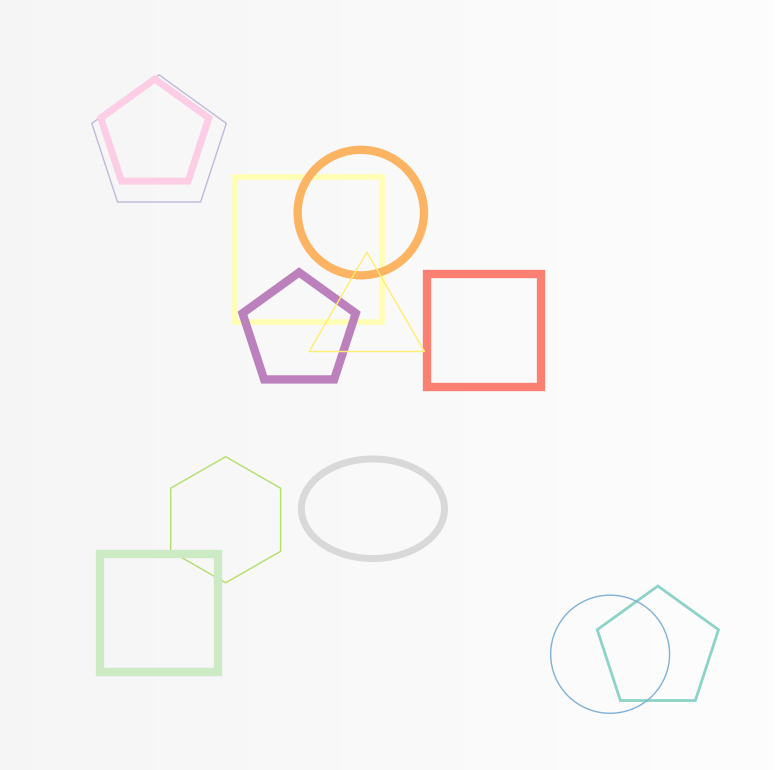[{"shape": "pentagon", "thickness": 1, "radius": 0.41, "center": [0.849, 0.157]}, {"shape": "square", "thickness": 2, "radius": 0.47, "center": [0.398, 0.676]}, {"shape": "pentagon", "thickness": 0.5, "radius": 0.46, "center": [0.205, 0.812]}, {"shape": "square", "thickness": 3, "radius": 0.37, "center": [0.624, 0.571]}, {"shape": "circle", "thickness": 0.5, "radius": 0.38, "center": [0.787, 0.15]}, {"shape": "circle", "thickness": 3, "radius": 0.41, "center": [0.466, 0.724]}, {"shape": "hexagon", "thickness": 0.5, "radius": 0.41, "center": [0.291, 0.325]}, {"shape": "pentagon", "thickness": 2.5, "radius": 0.37, "center": [0.2, 0.824]}, {"shape": "oval", "thickness": 2.5, "radius": 0.46, "center": [0.481, 0.339]}, {"shape": "pentagon", "thickness": 3, "radius": 0.38, "center": [0.386, 0.569]}, {"shape": "square", "thickness": 3, "radius": 0.38, "center": [0.205, 0.204]}, {"shape": "triangle", "thickness": 0.5, "radius": 0.43, "center": [0.473, 0.586]}]